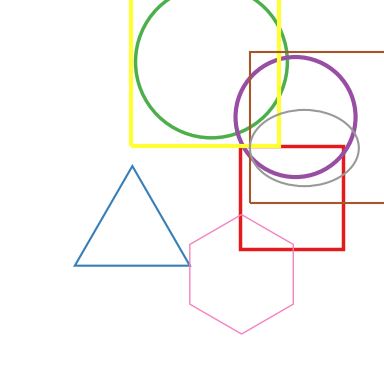[{"shape": "square", "thickness": 2.5, "radius": 0.67, "center": [0.758, 0.487]}, {"shape": "triangle", "thickness": 1.5, "radius": 0.86, "center": [0.344, 0.396]}, {"shape": "circle", "thickness": 2.5, "radius": 0.99, "center": [0.549, 0.839]}, {"shape": "circle", "thickness": 3, "radius": 0.78, "center": [0.768, 0.696]}, {"shape": "square", "thickness": 3, "radius": 0.96, "center": [0.532, 0.814]}, {"shape": "square", "thickness": 1.5, "radius": 0.98, "center": [0.847, 0.669]}, {"shape": "hexagon", "thickness": 1, "radius": 0.78, "center": [0.627, 0.288]}, {"shape": "oval", "thickness": 1.5, "radius": 0.71, "center": [0.791, 0.615]}]